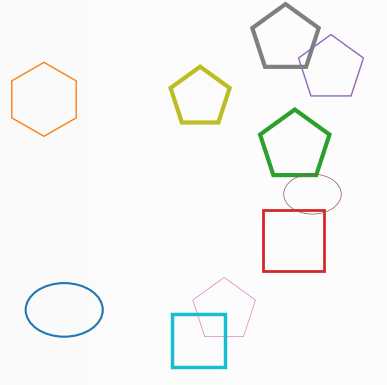[{"shape": "oval", "thickness": 1.5, "radius": 0.5, "center": [0.166, 0.195]}, {"shape": "hexagon", "thickness": 1, "radius": 0.48, "center": [0.114, 0.742]}, {"shape": "pentagon", "thickness": 3, "radius": 0.47, "center": [0.761, 0.621]}, {"shape": "square", "thickness": 2, "radius": 0.4, "center": [0.758, 0.375]}, {"shape": "pentagon", "thickness": 1, "radius": 0.44, "center": [0.854, 0.822]}, {"shape": "oval", "thickness": 0.5, "radius": 0.37, "center": [0.806, 0.496]}, {"shape": "pentagon", "thickness": 0.5, "radius": 0.43, "center": [0.578, 0.194]}, {"shape": "pentagon", "thickness": 3, "radius": 0.45, "center": [0.737, 0.899]}, {"shape": "pentagon", "thickness": 3, "radius": 0.4, "center": [0.516, 0.747]}, {"shape": "square", "thickness": 2.5, "radius": 0.35, "center": [0.513, 0.115]}]